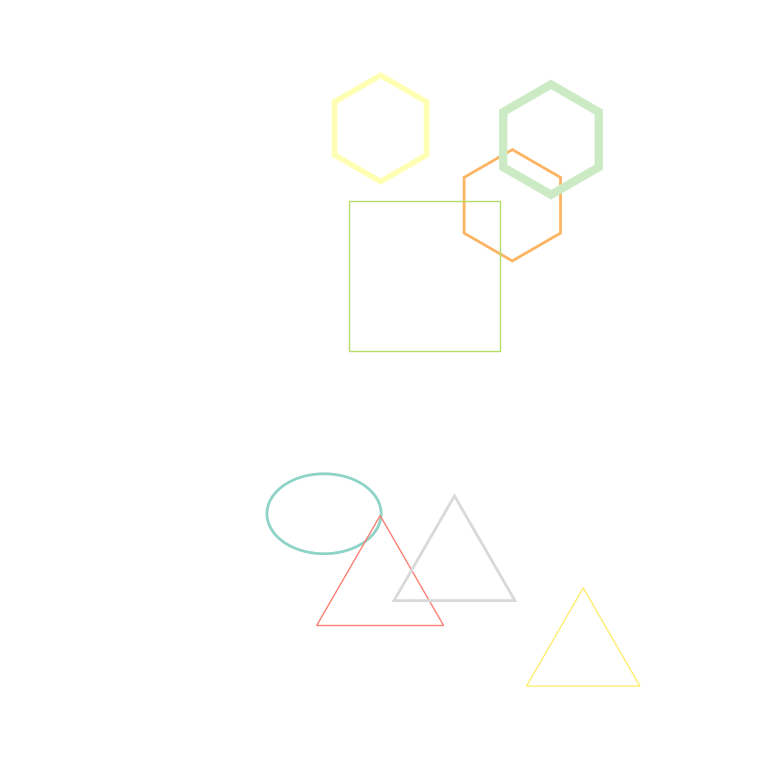[{"shape": "oval", "thickness": 1, "radius": 0.37, "center": [0.421, 0.333]}, {"shape": "hexagon", "thickness": 2, "radius": 0.34, "center": [0.494, 0.833]}, {"shape": "triangle", "thickness": 0.5, "radius": 0.48, "center": [0.494, 0.235]}, {"shape": "hexagon", "thickness": 1, "radius": 0.36, "center": [0.665, 0.733]}, {"shape": "square", "thickness": 0.5, "radius": 0.49, "center": [0.551, 0.642]}, {"shape": "triangle", "thickness": 1, "radius": 0.45, "center": [0.59, 0.265]}, {"shape": "hexagon", "thickness": 3, "radius": 0.36, "center": [0.716, 0.819]}, {"shape": "triangle", "thickness": 0.5, "radius": 0.43, "center": [0.757, 0.151]}]